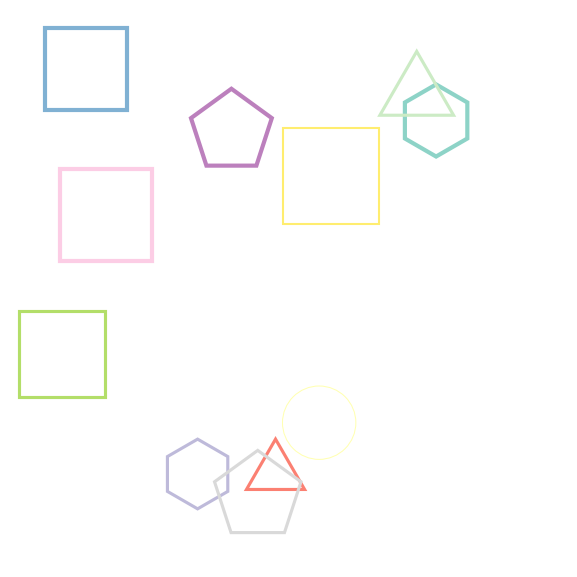[{"shape": "hexagon", "thickness": 2, "radius": 0.31, "center": [0.755, 0.791]}, {"shape": "circle", "thickness": 0.5, "radius": 0.32, "center": [0.553, 0.267]}, {"shape": "hexagon", "thickness": 1.5, "radius": 0.3, "center": [0.342, 0.178]}, {"shape": "triangle", "thickness": 1.5, "radius": 0.29, "center": [0.477, 0.181]}, {"shape": "square", "thickness": 2, "radius": 0.36, "center": [0.149, 0.879]}, {"shape": "square", "thickness": 1.5, "radius": 0.37, "center": [0.108, 0.386]}, {"shape": "square", "thickness": 2, "radius": 0.4, "center": [0.184, 0.627]}, {"shape": "pentagon", "thickness": 1.5, "radius": 0.39, "center": [0.446, 0.141]}, {"shape": "pentagon", "thickness": 2, "radius": 0.37, "center": [0.401, 0.772]}, {"shape": "triangle", "thickness": 1.5, "radius": 0.37, "center": [0.722, 0.836]}, {"shape": "square", "thickness": 1, "radius": 0.42, "center": [0.573, 0.695]}]